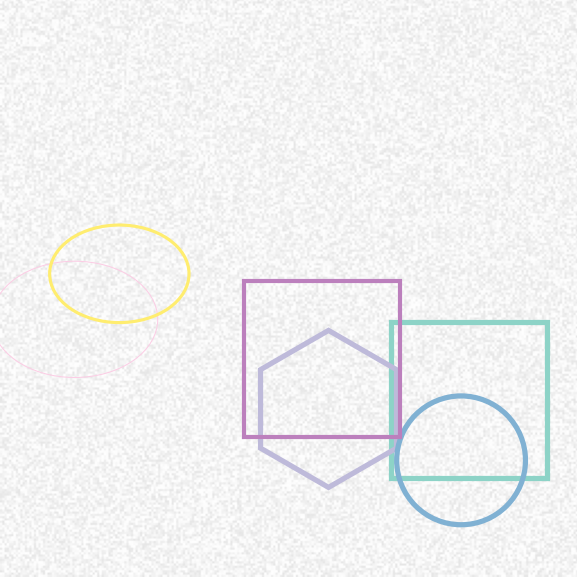[{"shape": "square", "thickness": 2.5, "radius": 0.67, "center": [0.812, 0.306]}, {"shape": "hexagon", "thickness": 2.5, "radius": 0.68, "center": [0.569, 0.291]}, {"shape": "circle", "thickness": 2.5, "radius": 0.56, "center": [0.798, 0.202]}, {"shape": "oval", "thickness": 0.5, "radius": 0.72, "center": [0.129, 0.446]}, {"shape": "square", "thickness": 2, "radius": 0.67, "center": [0.557, 0.378]}, {"shape": "oval", "thickness": 1.5, "radius": 0.6, "center": [0.207, 0.525]}]